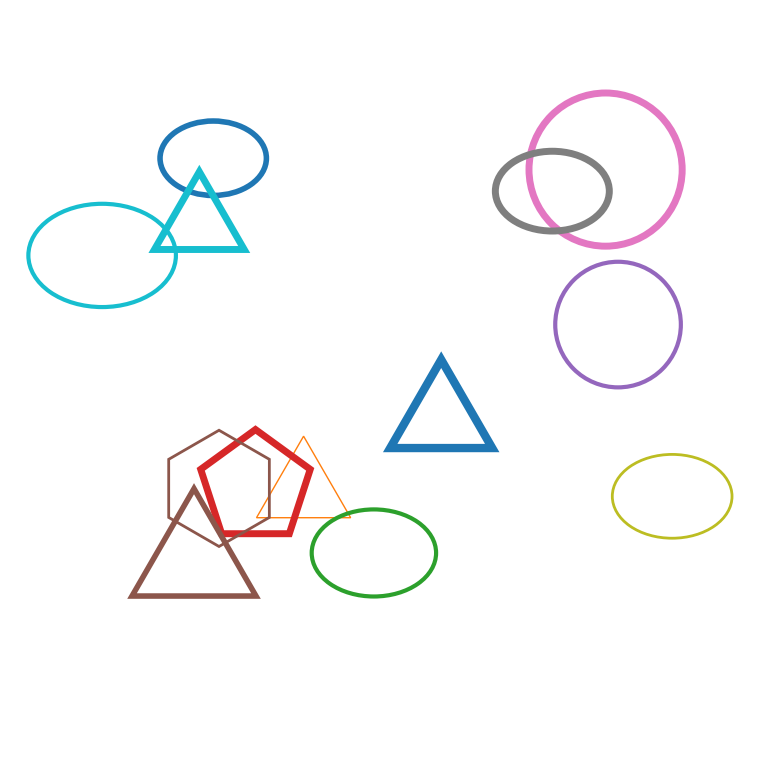[{"shape": "oval", "thickness": 2, "radius": 0.35, "center": [0.277, 0.794]}, {"shape": "triangle", "thickness": 3, "radius": 0.38, "center": [0.573, 0.456]}, {"shape": "triangle", "thickness": 0.5, "radius": 0.35, "center": [0.394, 0.363]}, {"shape": "oval", "thickness": 1.5, "radius": 0.4, "center": [0.486, 0.282]}, {"shape": "pentagon", "thickness": 2.5, "radius": 0.37, "center": [0.332, 0.367]}, {"shape": "circle", "thickness": 1.5, "radius": 0.41, "center": [0.803, 0.578]}, {"shape": "triangle", "thickness": 2, "radius": 0.46, "center": [0.252, 0.272]}, {"shape": "hexagon", "thickness": 1, "radius": 0.38, "center": [0.284, 0.366]}, {"shape": "circle", "thickness": 2.5, "radius": 0.5, "center": [0.786, 0.78]}, {"shape": "oval", "thickness": 2.5, "radius": 0.37, "center": [0.717, 0.752]}, {"shape": "oval", "thickness": 1, "radius": 0.39, "center": [0.873, 0.355]}, {"shape": "oval", "thickness": 1.5, "radius": 0.48, "center": [0.133, 0.668]}, {"shape": "triangle", "thickness": 2.5, "radius": 0.34, "center": [0.259, 0.71]}]